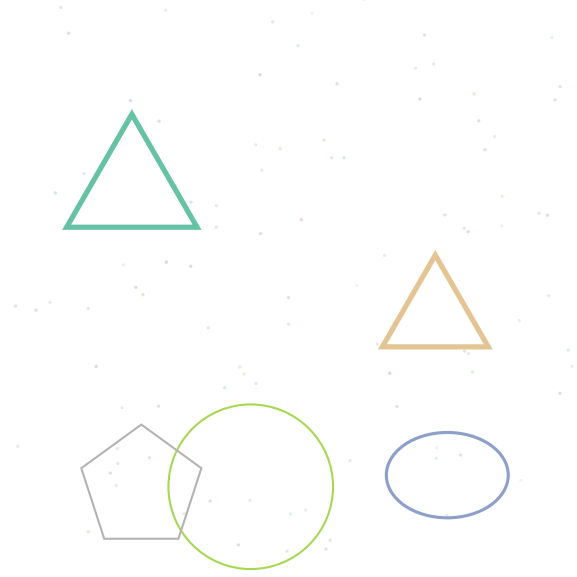[{"shape": "triangle", "thickness": 2.5, "radius": 0.65, "center": [0.228, 0.671]}, {"shape": "oval", "thickness": 1.5, "radius": 0.53, "center": [0.775, 0.176]}, {"shape": "circle", "thickness": 1, "radius": 0.71, "center": [0.434, 0.156]}, {"shape": "triangle", "thickness": 2.5, "radius": 0.53, "center": [0.754, 0.451]}, {"shape": "pentagon", "thickness": 1, "radius": 0.55, "center": [0.245, 0.155]}]